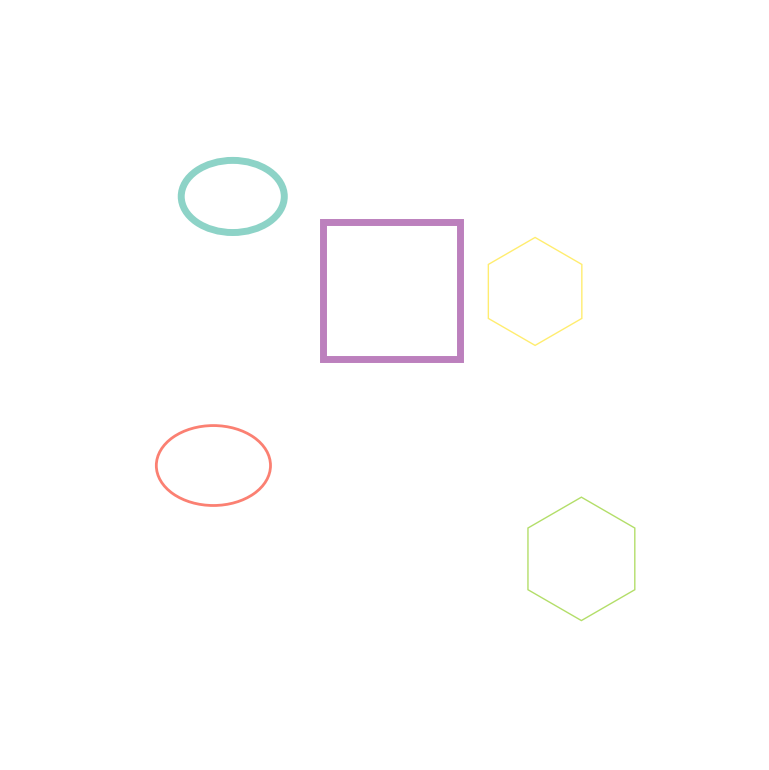[{"shape": "oval", "thickness": 2.5, "radius": 0.33, "center": [0.302, 0.745]}, {"shape": "oval", "thickness": 1, "radius": 0.37, "center": [0.277, 0.395]}, {"shape": "hexagon", "thickness": 0.5, "radius": 0.4, "center": [0.755, 0.274]}, {"shape": "square", "thickness": 2.5, "radius": 0.45, "center": [0.509, 0.623]}, {"shape": "hexagon", "thickness": 0.5, "radius": 0.35, "center": [0.695, 0.622]}]